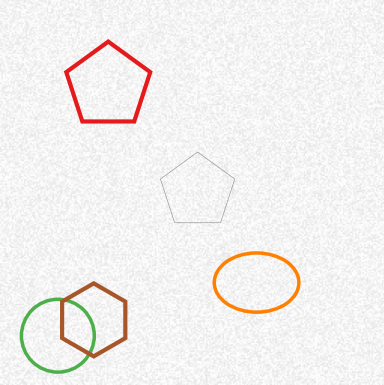[{"shape": "pentagon", "thickness": 3, "radius": 0.57, "center": [0.281, 0.777]}, {"shape": "circle", "thickness": 2.5, "radius": 0.47, "center": [0.15, 0.128]}, {"shape": "oval", "thickness": 2.5, "radius": 0.55, "center": [0.666, 0.266]}, {"shape": "hexagon", "thickness": 3, "radius": 0.47, "center": [0.243, 0.169]}, {"shape": "pentagon", "thickness": 0.5, "radius": 0.51, "center": [0.513, 0.504]}]